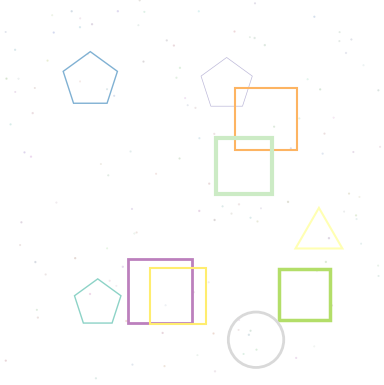[{"shape": "pentagon", "thickness": 1, "radius": 0.32, "center": [0.254, 0.212]}, {"shape": "triangle", "thickness": 1.5, "radius": 0.35, "center": [0.828, 0.39]}, {"shape": "pentagon", "thickness": 0.5, "radius": 0.35, "center": [0.589, 0.781]}, {"shape": "pentagon", "thickness": 1, "radius": 0.37, "center": [0.235, 0.792]}, {"shape": "square", "thickness": 1.5, "radius": 0.4, "center": [0.691, 0.691]}, {"shape": "square", "thickness": 2.5, "radius": 0.33, "center": [0.791, 0.236]}, {"shape": "circle", "thickness": 2, "radius": 0.36, "center": [0.665, 0.118]}, {"shape": "square", "thickness": 2, "radius": 0.42, "center": [0.415, 0.244]}, {"shape": "square", "thickness": 3, "radius": 0.36, "center": [0.634, 0.569]}, {"shape": "square", "thickness": 1.5, "radius": 0.37, "center": [0.462, 0.231]}]